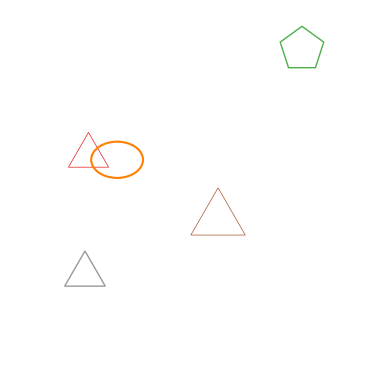[{"shape": "triangle", "thickness": 0.5, "radius": 0.3, "center": [0.23, 0.596]}, {"shape": "pentagon", "thickness": 1, "radius": 0.3, "center": [0.784, 0.872]}, {"shape": "oval", "thickness": 1.5, "radius": 0.34, "center": [0.304, 0.585]}, {"shape": "triangle", "thickness": 0.5, "radius": 0.41, "center": [0.566, 0.43]}, {"shape": "triangle", "thickness": 1, "radius": 0.3, "center": [0.221, 0.287]}]